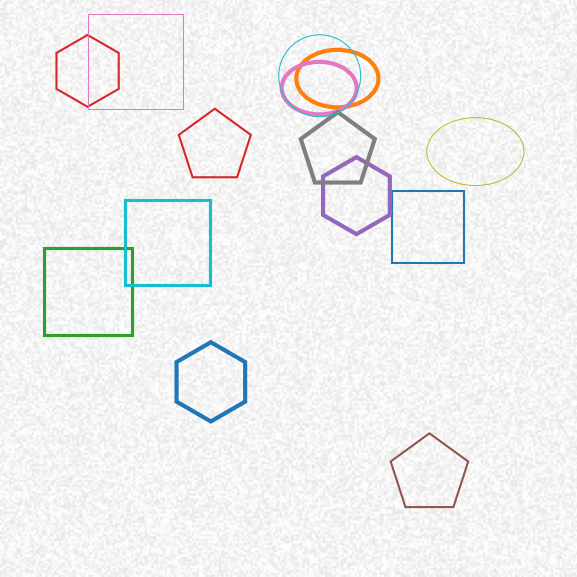[{"shape": "hexagon", "thickness": 2, "radius": 0.34, "center": [0.365, 0.338]}, {"shape": "square", "thickness": 1, "radius": 0.31, "center": [0.741, 0.607]}, {"shape": "oval", "thickness": 2, "radius": 0.36, "center": [0.584, 0.863]}, {"shape": "square", "thickness": 1.5, "radius": 0.38, "center": [0.152, 0.495]}, {"shape": "pentagon", "thickness": 1, "radius": 0.33, "center": [0.372, 0.745]}, {"shape": "hexagon", "thickness": 1, "radius": 0.31, "center": [0.152, 0.876]}, {"shape": "hexagon", "thickness": 2, "radius": 0.33, "center": [0.617, 0.66]}, {"shape": "pentagon", "thickness": 1, "radius": 0.35, "center": [0.744, 0.178]}, {"shape": "oval", "thickness": 2, "radius": 0.32, "center": [0.553, 0.847]}, {"shape": "square", "thickness": 0.5, "radius": 0.41, "center": [0.234, 0.893]}, {"shape": "pentagon", "thickness": 2, "radius": 0.34, "center": [0.585, 0.738]}, {"shape": "oval", "thickness": 0.5, "radius": 0.42, "center": [0.823, 0.737]}, {"shape": "square", "thickness": 1.5, "radius": 0.37, "center": [0.29, 0.58]}, {"shape": "circle", "thickness": 0.5, "radius": 0.35, "center": [0.554, 0.868]}]